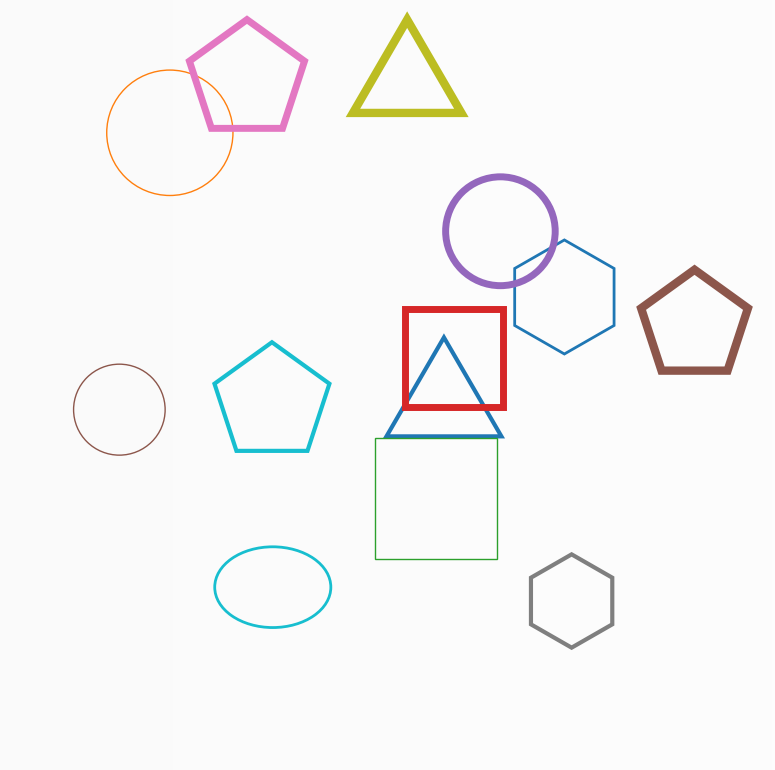[{"shape": "triangle", "thickness": 1.5, "radius": 0.43, "center": [0.573, 0.476]}, {"shape": "hexagon", "thickness": 1, "radius": 0.37, "center": [0.728, 0.614]}, {"shape": "circle", "thickness": 0.5, "radius": 0.41, "center": [0.219, 0.828]}, {"shape": "square", "thickness": 0.5, "radius": 0.39, "center": [0.563, 0.352]}, {"shape": "square", "thickness": 2.5, "radius": 0.32, "center": [0.586, 0.535]}, {"shape": "circle", "thickness": 2.5, "radius": 0.35, "center": [0.646, 0.7]}, {"shape": "circle", "thickness": 0.5, "radius": 0.3, "center": [0.154, 0.468]}, {"shape": "pentagon", "thickness": 3, "radius": 0.36, "center": [0.896, 0.577]}, {"shape": "pentagon", "thickness": 2.5, "radius": 0.39, "center": [0.319, 0.896]}, {"shape": "hexagon", "thickness": 1.5, "radius": 0.3, "center": [0.738, 0.219]}, {"shape": "triangle", "thickness": 3, "radius": 0.4, "center": [0.525, 0.894]}, {"shape": "pentagon", "thickness": 1.5, "radius": 0.39, "center": [0.351, 0.478]}, {"shape": "oval", "thickness": 1, "radius": 0.37, "center": [0.352, 0.237]}]